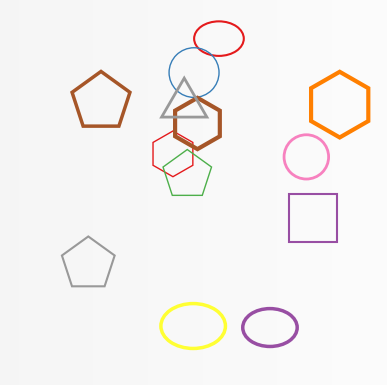[{"shape": "hexagon", "thickness": 1, "radius": 0.3, "center": [0.446, 0.6]}, {"shape": "oval", "thickness": 1.5, "radius": 0.32, "center": [0.565, 0.9]}, {"shape": "circle", "thickness": 1, "radius": 0.32, "center": [0.501, 0.812]}, {"shape": "pentagon", "thickness": 1, "radius": 0.33, "center": [0.483, 0.546]}, {"shape": "square", "thickness": 1.5, "radius": 0.31, "center": [0.808, 0.434]}, {"shape": "oval", "thickness": 2.5, "radius": 0.35, "center": [0.697, 0.149]}, {"shape": "hexagon", "thickness": 3, "radius": 0.43, "center": [0.877, 0.728]}, {"shape": "oval", "thickness": 2.5, "radius": 0.42, "center": [0.498, 0.153]}, {"shape": "pentagon", "thickness": 2.5, "radius": 0.39, "center": [0.261, 0.736]}, {"shape": "hexagon", "thickness": 3, "radius": 0.33, "center": [0.51, 0.679]}, {"shape": "circle", "thickness": 2, "radius": 0.29, "center": [0.791, 0.592]}, {"shape": "triangle", "thickness": 2, "radius": 0.34, "center": [0.475, 0.73]}, {"shape": "pentagon", "thickness": 1.5, "radius": 0.36, "center": [0.228, 0.314]}]